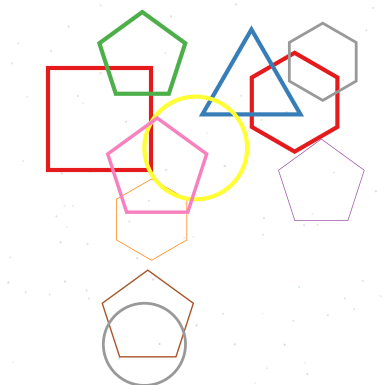[{"shape": "square", "thickness": 3, "radius": 0.66, "center": [0.258, 0.692]}, {"shape": "hexagon", "thickness": 3, "radius": 0.64, "center": [0.765, 0.734]}, {"shape": "triangle", "thickness": 3, "radius": 0.74, "center": [0.653, 0.776]}, {"shape": "pentagon", "thickness": 3, "radius": 0.59, "center": [0.37, 0.851]}, {"shape": "pentagon", "thickness": 0.5, "radius": 0.59, "center": [0.835, 0.522]}, {"shape": "hexagon", "thickness": 0.5, "radius": 0.53, "center": [0.394, 0.43]}, {"shape": "circle", "thickness": 3, "radius": 0.67, "center": [0.508, 0.616]}, {"shape": "pentagon", "thickness": 1, "radius": 0.62, "center": [0.384, 0.174]}, {"shape": "pentagon", "thickness": 2.5, "radius": 0.68, "center": [0.408, 0.558]}, {"shape": "hexagon", "thickness": 2, "radius": 0.5, "center": [0.838, 0.84]}, {"shape": "circle", "thickness": 2, "radius": 0.53, "center": [0.375, 0.106]}]